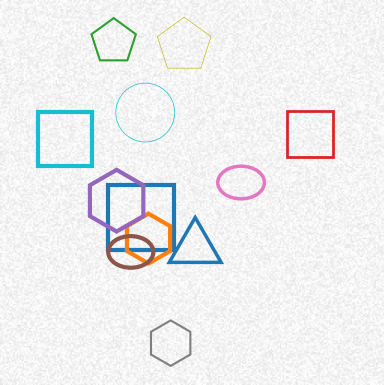[{"shape": "triangle", "thickness": 2.5, "radius": 0.39, "center": [0.507, 0.357]}, {"shape": "square", "thickness": 3, "radius": 0.43, "center": [0.367, 0.435]}, {"shape": "hexagon", "thickness": 3, "radius": 0.32, "center": [0.386, 0.38]}, {"shape": "pentagon", "thickness": 1.5, "radius": 0.3, "center": [0.295, 0.892]}, {"shape": "square", "thickness": 2, "radius": 0.3, "center": [0.805, 0.652]}, {"shape": "hexagon", "thickness": 3, "radius": 0.4, "center": [0.303, 0.479]}, {"shape": "oval", "thickness": 3, "radius": 0.29, "center": [0.34, 0.346]}, {"shape": "oval", "thickness": 2.5, "radius": 0.3, "center": [0.626, 0.526]}, {"shape": "hexagon", "thickness": 1.5, "radius": 0.3, "center": [0.443, 0.109]}, {"shape": "pentagon", "thickness": 0.5, "radius": 0.37, "center": [0.478, 0.882]}, {"shape": "circle", "thickness": 0.5, "radius": 0.38, "center": [0.377, 0.708]}, {"shape": "square", "thickness": 3, "radius": 0.35, "center": [0.168, 0.638]}]